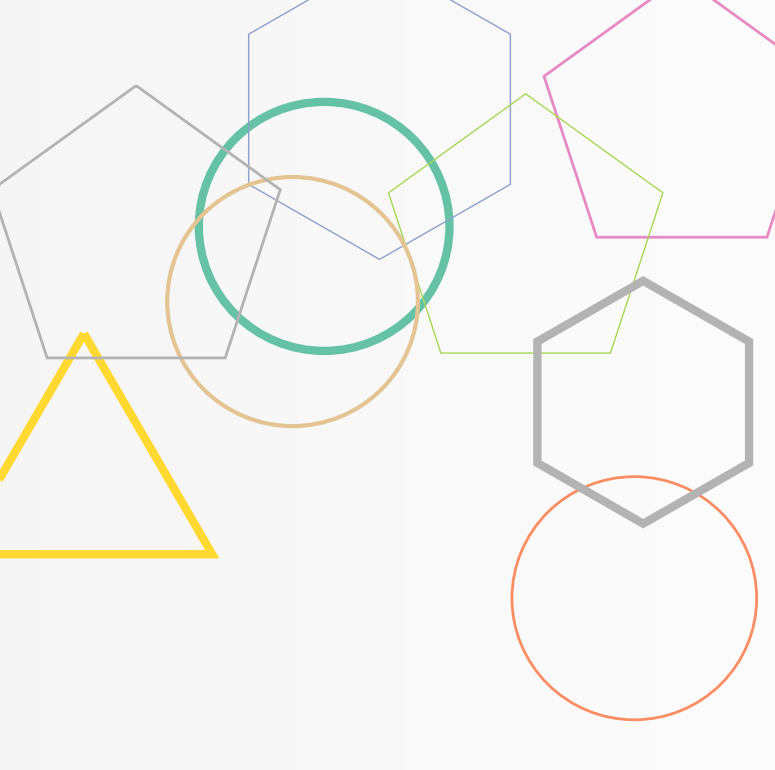[{"shape": "circle", "thickness": 3, "radius": 0.81, "center": [0.418, 0.706]}, {"shape": "circle", "thickness": 1, "radius": 0.79, "center": [0.818, 0.223]}, {"shape": "hexagon", "thickness": 0.5, "radius": 0.97, "center": [0.49, 0.858]}, {"shape": "pentagon", "thickness": 1, "radius": 0.93, "center": [0.88, 0.843]}, {"shape": "pentagon", "thickness": 0.5, "radius": 0.93, "center": [0.678, 0.692]}, {"shape": "triangle", "thickness": 3, "radius": 0.96, "center": [0.108, 0.376]}, {"shape": "circle", "thickness": 1.5, "radius": 0.81, "center": [0.377, 0.608]}, {"shape": "hexagon", "thickness": 3, "radius": 0.79, "center": [0.83, 0.478]}, {"shape": "pentagon", "thickness": 1, "radius": 0.98, "center": [0.176, 0.693]}]